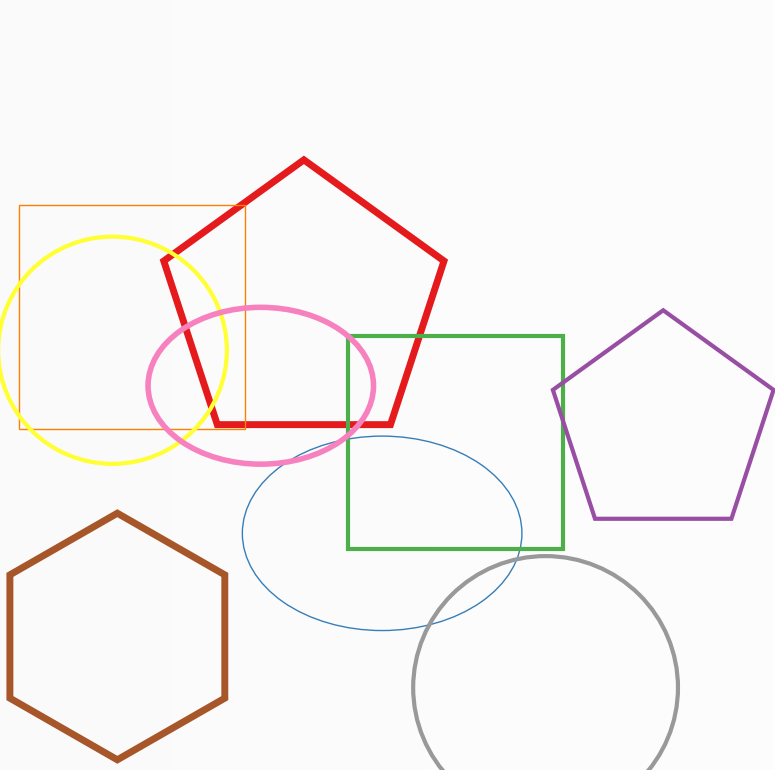[{"shape": "pentagon", "thickness": 2.5, "radius": 0.95, "center": [0.392, 0.602]}, {"shape": "oval", "thickness": 0.5, "radius": 0.9, "center": [0.493, 0.307]}, {"shape": "square", "thickness": 1.5, "radius": 0.69, "center": [0.587, 0.425]}, {"shape": "pentagon", "thickness": 1.5, "radius": 0.75, "center": [0.856, 0.447]}, {"shape": "square", "thickness": 0.5, "radius": 0.73, "center": [0.17, 0.588]}, {"shape": "circle", "thickness": 1.5, "radius": 0.74, "center": [0.145, 0.545]}, {"shape": "hexagon", "thickness": 2.5, "radius": 0.8, "center": [0.151, 0.173]}, {"shape": "oval", "thickness": 2, "radius": 0.73, "center": [0.337, 0.499]}, {"shape": "circle", "thickness": 1.5, "radius": 0.85, "center": [0.704, 0.107]}]